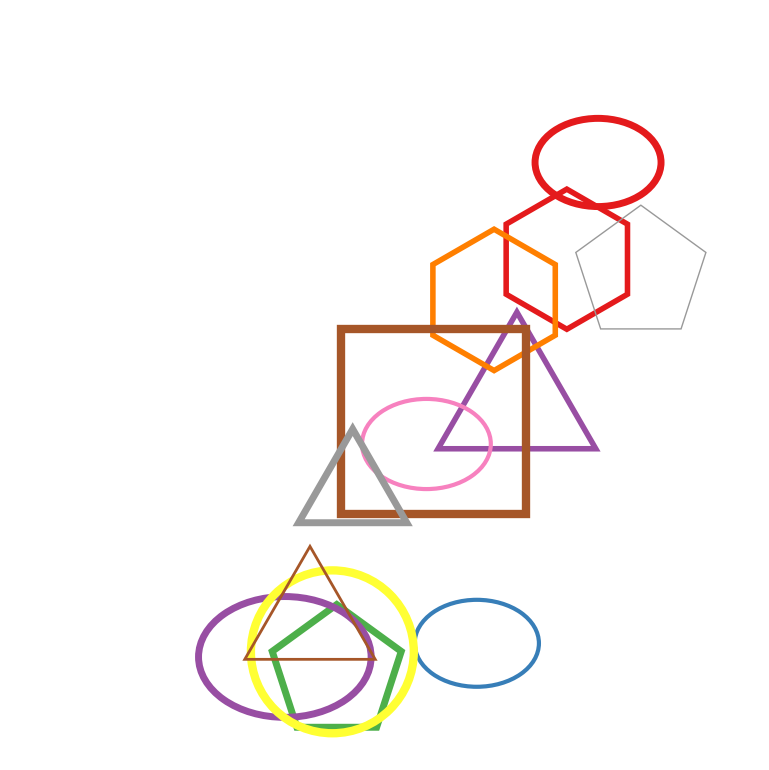[{"shape": "hexagon", "thickness": 2, "radius": 0.45, "center": [0.736, 0.663]}, {"shape": "oval", "thickness": 2.5, "radius": 0.41, "center": [0.777, 0.789]}, {"shape": "oval", "thickness": 1.5, "radius": 0.4, "center": [0.619, 0.165]}, {"shape": "pentagon", "thickness": 2.5, "radius": 0.44, "center": [0.437, 0.127]}, {"shape": "oval", "thickness": 2.5, "radius": 0.56, "center": [0.37, 0.147]}, {"shape": "triangle", "thickness": 2, "radius": 0.59, "center": [0.671, 0.476]}, {"shape": "hexagon", "thickness": 2, "radius": 0.46, "center": [0.642, 0.611]}, {"shape": "circle", "thickness": 3, "radius": 0.53, "center": [0.432, 0.153]}, {"shape": "triangle", "thickness": 1, "radius": 0.49, "center": [0.403, 0.193]}, {"shape": "square", "thickness": 3, "radius": 0.6, "center": [0.563, 0.453]}, {"shape": "oval", "thickness": 1.5, "radius": 0.42, "center": [0.554, 0.423]}, {"shape": "pentagon", "thickness": 0.5, "radius": 0.44, "center": [0.832, 0.645]}, {"shape": "triangle", "thickness": 2.5, "radius": 0.41, "center": [0.458, 0.362]}]